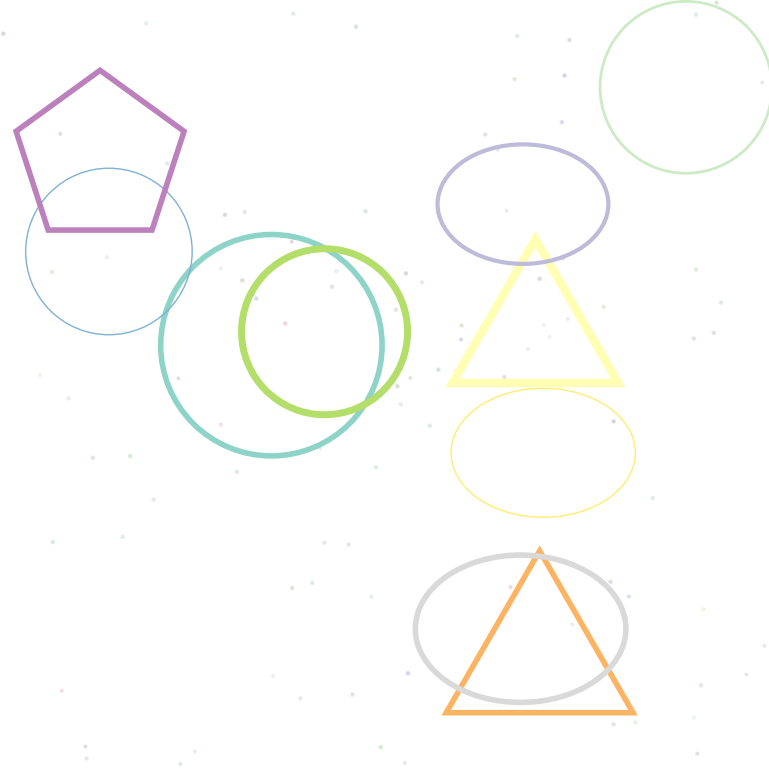[{"shape": "circle", "thickness": 2, "radius": 0.72, "center": [0.352, 0.552]}, {"shape": "triangle", "thickness": 3, "radius": 0.62, "center": [0.695, 0.565]}, {"shape": "oval", "thickness": 1.5, "radius": 0.55, "center": [0.679, 0.735]}, {"shape": "circle", "thickness": 0.5, "radius": 0.54, "center": [0.141, 0.673]}, {"shape": "triangle", "thickness": 2, "radius": 0.7, "center": [0.701, 0.144]}, {"shape": "circle", "thickness": 2.5, "radius": 0.54, "center": [0.422, 0.569]}, {"shape": "oval", "thickness": 2, "radius": 0.68, "center": [0.676, 0.183]}, {"shape": "pentagon", "thickness": 2, "radius": 0.57, "center": [0.13, 0.794]}, {"shape": "circle", "thickness": 1, "radius": 0.56, "center": [0.891, 0.887]}, {"shape": "oval", "thickness": 0.5, "radius": 0.6, "center": [0.705, 0.412]}]